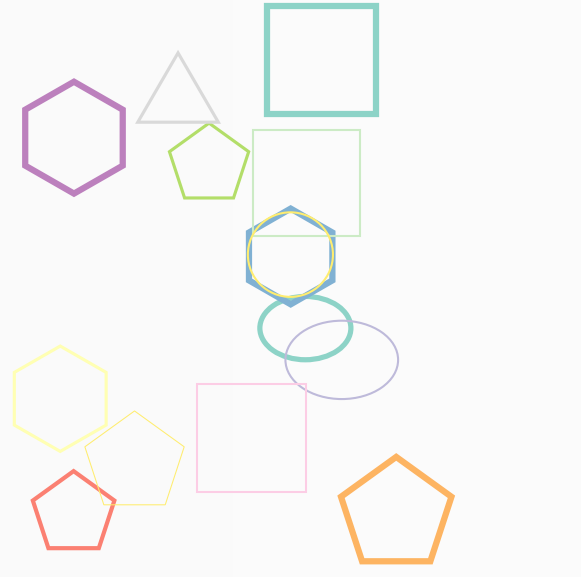[{"shape": "oval", "thickness": 2.5, "radius": 0.39, "center": [0.525, 0.431]}, {"shape": "square", "thickness": 3, "radius": 0.47, "center": [0.553, 0.895]}, {"shape": "hexagon", "thickness": 1.5, "radius": 0.46, "center": [0.104, 0.309]}, {"shape": "oval", "thickness": 1, "radius": 0.48, "center": [0.588, 0.376]}, {"shape": "pentagon", "thickness": 2, "radius": 0.37, "center": [0.127, 0.11]}, {"shape": "hexagon", "thickness": 3, "radius": 0.41, "center": [0.5, 0.555]}, {"shape": "pentagon", "thickness": 3, "radius": 0.5, "center": [0.682, 0.108]}, {"shape": "pentagon", "thickness": 1.5, "radius": 0.36, "center": [0.36, 0.714]}, {"shape": "square", "thickness": 1, "radius": 0.47, "center": [0.433, 0.241]}, {"shape": "triangle", "thickness": 1.5, "radius": 0.4, "center": [0.306, 0.828]}, {"shape": "hexagon", "thickness": 3, "radius": 0.48, "center": [0.127, 0.761]}, {"shape": "square", "thickness": 1, "radius": 0.46, "center": [0.527, 0.682]}, {"shape": "circle", "thickness": 1, "radius": 0.37, "center": [0.5, 0.558]}, {"shape": "pentagon", "thickness": 0.5, "radius": 0.45, "center": [0.231, 0.198]}]